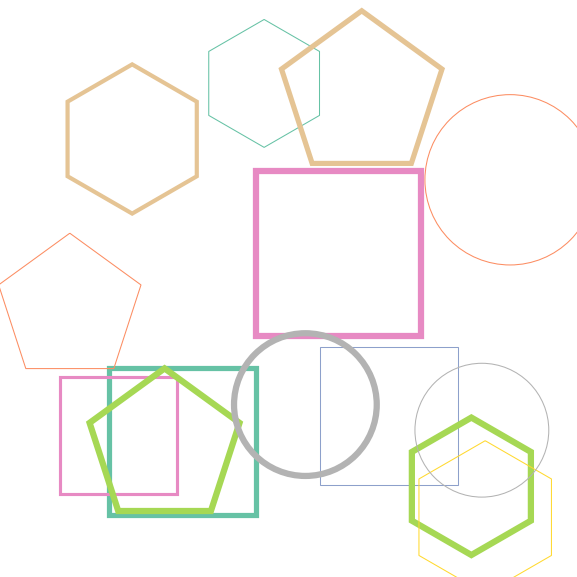[{"shape": "hexagon", "thickness": 0.5, "radius": 0.55, "center": [0.457, 0.855]}, {"shape": "square", "thickness": 2.5, "radius": 0.64, "center": [0.316, 0.235]}, {"shape": "circle", "thickness": 0.5, "radius": 0.74, "center": [0.883, 0.688]}, {"shape": "pentagon", "thickness": 0.5, "radius": 0.65, "center": [0.121, 0.466]}, {"shape": "square", "thickness": 0.5, "radius": 0.6, "center": [0.673, 0.279]}, {"shape": "square", "thickness": 1.5, "radius": 0.51, "center": [0.205, 0.245]}, {"shape": "square", "thickness": 3, "radius": 0.71, "center": [0.587, 0.561]}, {"shape": "hexagon", "thickness": 3, "radius": 0.6, "center": [0.816, 0.157]}, {"shape": "pentagon", "thickness": 3, "radius": 0.68, "center": [0.285, 0.225]}, {"shape": "hexagon", "thickness": 0.5, "radius": 0.66, "center": [0.84, 0.104]}, {"shape": "pentagon", "thickness": 2.5, "radius": 0.73, "center": [0.626, 0.834]}, {"shape": "hexagon", "thickness": 2, "radius": 0.65, "center": [0.229, 0.758]}, {"shape": "circle", "thickness": 0.5, "radius": 0.58, "center": [0.834, 0.254]}, {"shape": "circle", "thickness": 3, "radius": 0.62, "center": [0.529, 0.299]}]